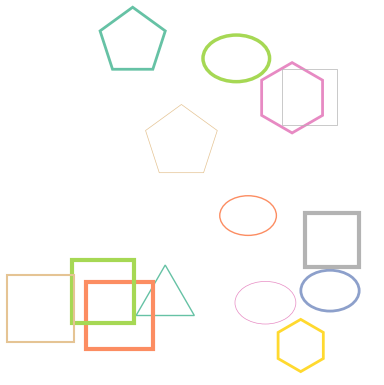[{"shape": "pentagon", "thickness": 2, "radius": 0.45, "center": [0.345, 0.892]}, {"shape": "triangle", "thickness": 1, "radius": 0.44, "center": [0.429, 0.224]}, {"shape": "square", "thickness": 3, "radius": 0.43, "center": [0.31, 0.18]}, {"shape": "oval", "thickness": 1, "radius": 0.37, "center": [0.644, 0.44]}, {"shape": "oval", "thickness": 2, "radius": 0.38, "center": [0.857, 0.245]}, {"shape": "oval", "thickness": 0.5, "radius": 0.4, "center": [0.689, 0.214]}, {"shape": "hexagon", "thickness": 2, "radius": 0.46, "center": [0.759, 0.746]}, {"shape": "square", "thickness": 3, "radius": 0.4, "center": [0.268, 0.243]}, {"shape": "oval", "thickness": 2.5, "radius": 0.43, "center": [0.614, 0.848]}, {"shape": "hexagon", "thickness": 2, "radius": 0.34, "center": [0.781, 0.103]}, {"shape": "pentagon", "thickness": 0.5, "radius": 0.49, "center": [0.471, 0.631]}, {"shape": "square", "thickness": 1.5, "radius": 0.43, "center": [0.105, 0.199]}, {"shape": "square", "thickness": 0.5, "radius": 0.36, "center": [0.804, 0.749]}, {"shape": "square", "thickness": 3, "radius": 0.35, "center": [0.862, 0.376]}]